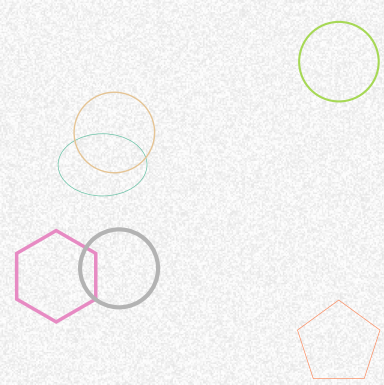[{"shape": "oval", "thickness": 0.5, "radius": 0.58, "center": [0.266, 0.572]}, {"shape": "pentagon", "thickness": 0.5, "radius": 0.56, "center": [0.88, 0.108]}, {"shape": "hexagon", "thickness": 2.5, "radius": 0.59, "center": [0.146, 0.282]}, {"shape": "circle", "thickness": 1.5, "radius": 0.52, "center": [0.88, 0.84]}, {"shape": "circle", "thickness": 1, "radius": 0.52, "center": [0.297, 0.656]}, {"shape": "circle", "thickness": 3, "radius": 0.51, "center": [0.309, 0.303]}]